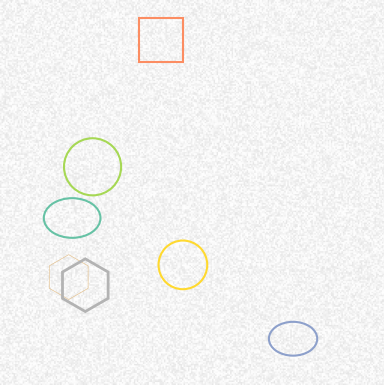[{"shape": "oval", "thickness": 1.5, "radius": 0.37, "center": [0.187, 0.434]}, {"shape": "square", "thickness": 1.5, "radius": 0.29, "center": [0.418, 0.897]}, {"shape": "oval", "thickness": 1.5, "radius": 0.31, "center": [0.761, 0.12]}, {"shape": "circle", "thickness": 1.5, "radius": 0.37, "center": [0.24, 0.567]}, {"shape": "circle", "thickness": 1.5, "radius": 0.32, "center": [0.475, 0.312]}, {"shape": "hexagon", "thickness": 0.5, "radius": 0.29, "center": [0.178, 0.28]}, {"shape": "hexagon", "thickness": 2, "radius": 0.34, "center": [0.222, 0.259]}]